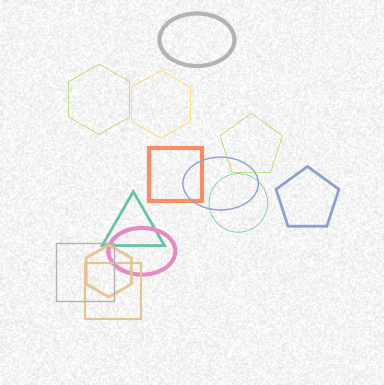[{"shape": "triangle", "thickness": 2, "radius": 0.47, "center": [0.346, 0.409]}, {"shape": "circle", "thickness": 0.5, "radius": 0.38, "center": [0.619, 0.473]}, {"shape": "square", "thickness": 3, "radius": 0.35, "center": [0.455, 0.548]}, {"shape": "oval", "thickness": 1, "radius": 0.49, "center": [0.573, 0.523]}, {"shape": "pentagon", "thickness": 2, "radius": 0.43, "center": [0.799, 0.482]}, {"shape": "oval", "thickness": 3, "radius": 0.43, "center": [0.369, 0.347]}, {"shape": "pentagon", "thickness": 0.5, "radius": 0.43, "center": [0.653, 0.621]}, {"shape": "hexagon", "thickness": 0.5, "radius": 0.46, "center": [0.257, 0.742]}, {"shape": "hexagon", "thickness": 0.5, "radius": 0.44, "center": [0.418, 0.729]}, {"shape": "square", "thickness": 1.5, "radius": 0.37, "center": [0.293, 0.244]}, {"shape": "hexagon", "thickness": 2, "radius": 0.34, "center": [0.283, 0.296]}, {"shape": "square", "thickness": 1, "radius": 0.38, "center": [0.22, 0.294]}, {"shape": "oval", "thickness": 3, "radius": 0.49, "center": [0.512, 0.897]}]